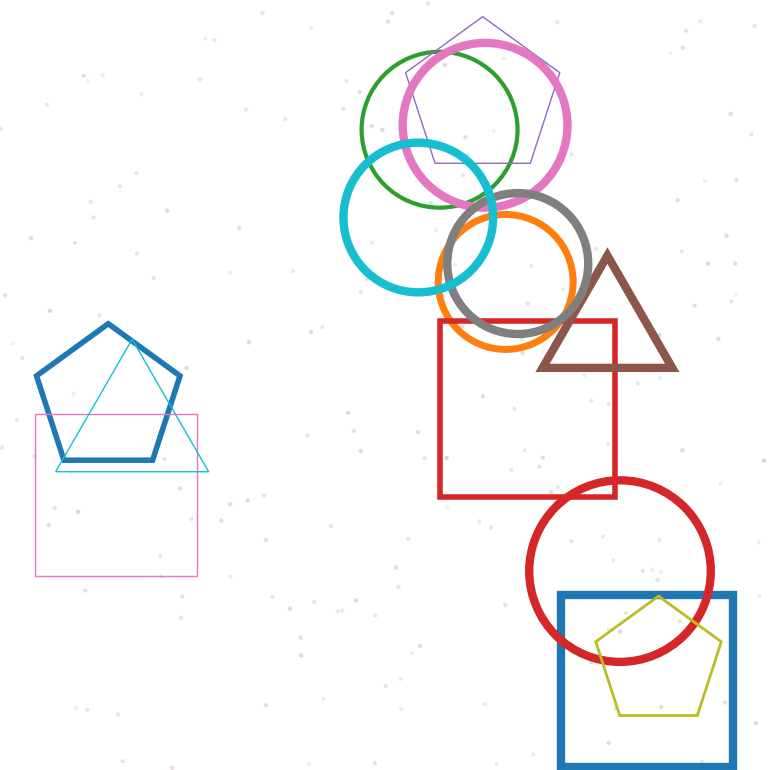[{"shape": "square", "thickness": 3, "radius": 0.56, "center": [0.84, 0.116]}, {"shape": "pentagon", "thickness": 2, "radius": 0.49, "center": [0.141, 0.482]}, {"shape": "circle", "thickness": 2.5, "radius": 0.44, "center": [0.657, 0.634]}, {"shape": "circle", "thickness": 1.5, "radius": 0.51, "center": [0.571, 0.832]}, {"shape": "square", "thickness": 2, "radius": 0.57, "center": [0.685, 0.469]}, {"shape": "circle", "thickness": 3, "radius": 0.59, "center": [0.805, 0.258]}, {"shape": "pentagon", "thickness": 0.5, "radius": 0.53, "center": [0.627, 0.873]}, {"shape": "triangle", "thickness": 3, "radius": 0.49, "center": [0.789, 0.571]}, {"shape": "circle", "thickness": 3, "radius": 0.53, "center": [0.63, 0.837]}, {"shape": "square", "thickness": 0.5, "radius": 0.53, "center": [0.15, 0.357]}, {"shape": "circle", "thickness": 3, "radius": 0.46, "center": [0.672, 0.658]}, {"shape": "pentagon", "thickness": 1, "radius": 0.43, "center": [0.855, 0.14]}, {"shape": "triangle", "thickness": 0.5, "radius": 0.57, "center": [0.172, 0.445]}, {"shape": "circle", "thickness": 3, "radius": 0.49, "center": [0.543, 0.718]}]